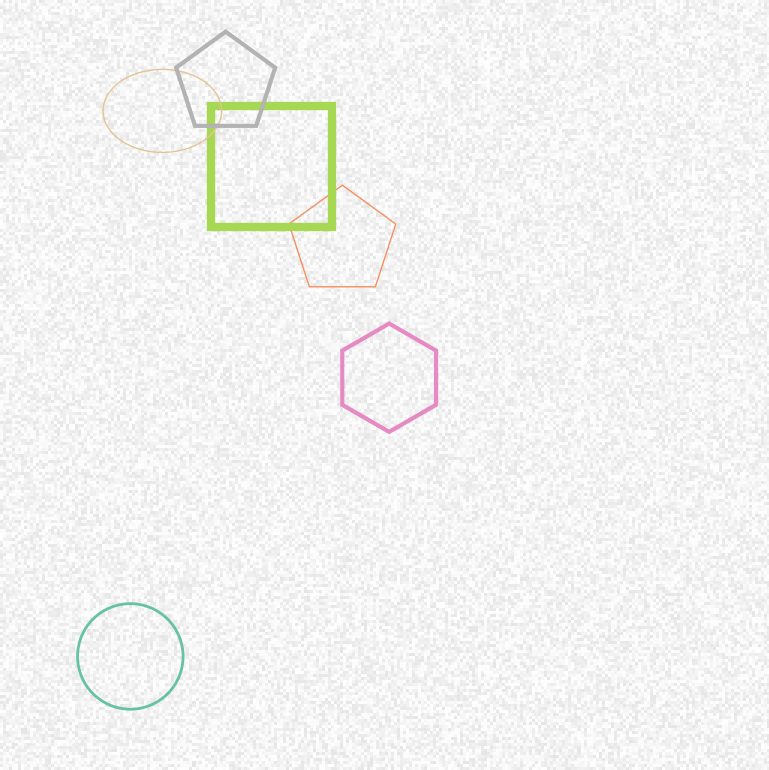[{"shape": "circle", "thickness": 1, "radius": 0.34, "center": [0.169, 0.148]}, {"shape": "pentagon", "thickness": 0.5, "radius": 0.36, "center": [0.445, 0.687]}, {"shape": "hexagon", "thickness": 1.5, "radius": 0.35, "center": [0.505, 0.509]}, {"shape": "square", "thickness": 3, "radius": 0.39, "center": [0.352, 0.784]}, {"shape": "oval", "thickness": 0.5, "radius": 0.38, "center": [0.211, 0.856]}, {"shape": "pentagon", "thickness": 1.5, "radius": 0.34, "center": [0.293, 0.891]}]